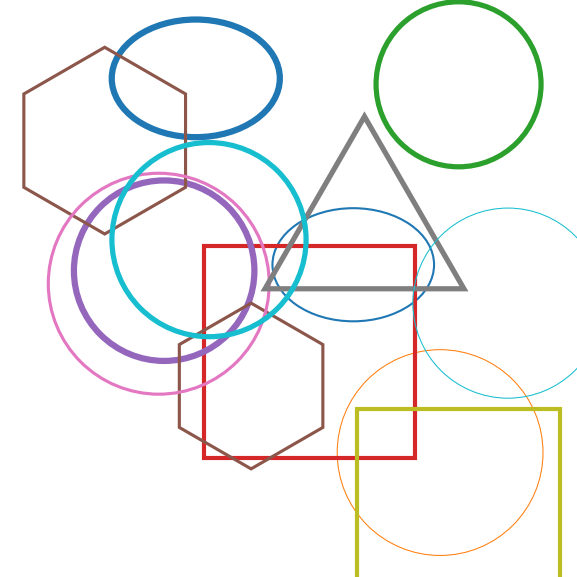[{"shape": "oval", "thickness": 3, "radius": 0.73, "center": [0.339, 0.863]}, {"shape": "oval", "thickness": 1, "radius": 0.7, "center": [0.612, 0.541]}, {"shape": "circle", "thickness": 0.5, "radius": 0.89, "center": [0.762, 0.215]}, {"shape": "circle", "thickness": 2.5, "radius": 0.71, "center": [0.794, 0.853]}, {"shape": "square", "thickness": 2, "radius": 0.91, "center": [0.536, 0.39]}, {"shape": "circle", "thickness": 3, "radius": 0.78, "center": [0.284, 0.53]}, {"shape": "hexagon", "thickness": 1.5, "radius": 0.72, "center": [0.435, 0.331]}, {"shape": "hexagon", "thickness": 1.5, "radius": 0.81, "center": [0.181, 0.756]}, {"shape": "circle", "thickness": 1.5, "radius": 0.96, "center": [0.275, 0.508]}, {"shape": "triangle", "thickness": 2.5, "radius": 0.99, "center": [0.631, 0.599]}, {"shape": "square", "thickness": 2, "radius": 0.88, "center": [0.794, 0.115]}, {"shape": "circle", "thickness": 2.5, "radius": 0.84, "center": [0.362, 0.584]}, {"shape": "circle", "thickness": 0.5, "radius": 0.82, "center": [0.88, 0.474]}]